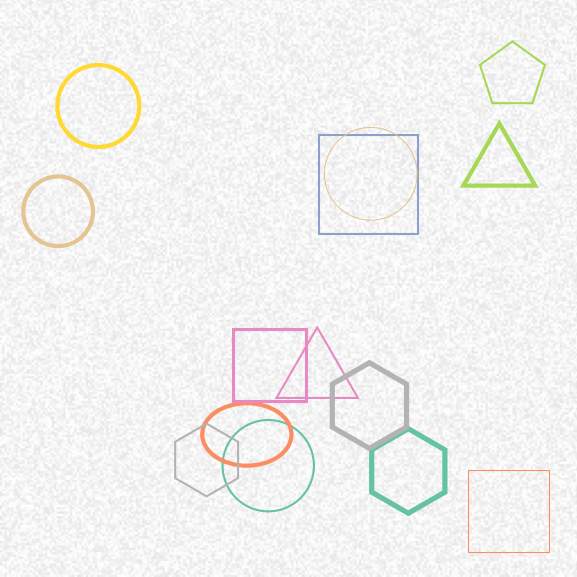[{"shape": "circle", "thickness": 1, "radius": 0.4, "center": [0.465, 0.193]}, {"shape": "hexagon", "thickness": 2.5, "radius": 0.37, "center": [0.707, 0.184]}, {"shape": "oval", "thickness": 2, "radius": 0.39, "center": [0.427, 0.247]}, {"shape": "square", "thickness": 0.5, "radius": 0.35, "center": [0.88, 0.115]}, {"shape": "square", "thickness": 1, "radius": 0.43, "center": [0.638, 0.68]}, {"shape": "triangle", "thickness": 1, "radius": 0.41, "center": [0.549, 0.351]}, {"shape": "square", "thickness": 1.5, "radius": 0.31, "center": [0.467, 0.367]}, {"shape": "pentagon", "thickness": 1, "radius": 0.3, "center": [0.887, 0.868]}, {"shape": "triangle", "thickness": 2, "radius": 0.36, "center": [0.865, 0.714]}, {"shape": "circle", "thickness": 2, "radius": 0.35, "center": [0.17, 0.816]}, {"shape": "circle", "thickness": 2, "radius": 0.3, "center": [0.101, 0.633]}, {"shape": "circle", "thickness": 0.5, "radius": 0.4, "center": [0.642, 0.698]}, {"shape": "hexagon", "thickness": 2.5, "radius": 0.37, "center": [0.64, 0.297]}, {"shape": "hexagon", "thickness": 1, "radius": 0.31, "center": [0.358, 0.203]}]